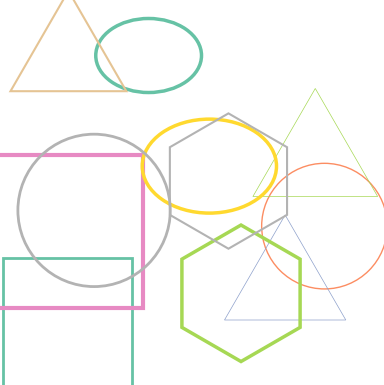[{"shape": "square", "thickness": 2, "radius": 0.84, "center": [0.175, 0.163]}, {"shape": "oval", "thickness": 2.5, "radius": 0.69, "center": [0.386, 0.856]}, {"shape": "circle", "thickness": 1, "radius": 0.82, "center": [0.843, 0.413]}, {"shape": "triangle", "thickness": 0.5, "radius": 0.91, "center": [0.741, 0.26]}, {"shape": "square", "thickness": 3, "radius": 0.99, "center": [0.174, 0.399]}, {"shape": "hexagon", "thickness": 2.5, "radius": 0.89, "center": [0.626, 0.238]}, {"shape": "triangle", "thickness": 0.5, "radius": 0.94, "center": [0.819, 0.583]}, {"shape": "oval", "thickness": 2.5, "radius": 0.87, "center": [0.544, 0.569]}, {"shape": "triangle", "thickness": 1.5, "radius": 0.87, "center": [0.178, 0.85]}, {"shape": "hexagon", "thickness": 1.5, "radius": 0.88, "center": [0.593, 0.53]}, {"shape": "circle", "thickness": 2, "radius": 0.99, "center": [0.244, 0.454]}]